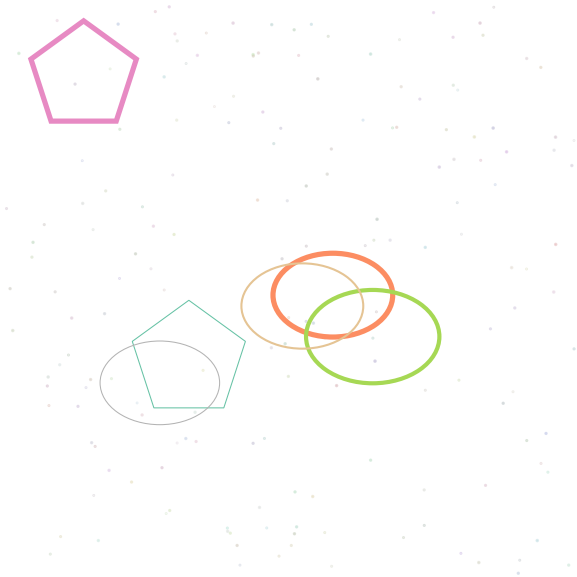[{"shape": "pentagon", "thickness": 0.5, "radius": 0.51, "center": [0.327, 0.376]}, {"shape": "oval", "thickness": 2.5, "radius": 0.52, "center": [0.576, 0.488]}, {"shape": "pentagon", "thickness": 2.5, "radius": 0.48, "center": [0.145, 0.867]}, {"shape": "oval", "thickness": 2, "radius": 0.58, "center": [0.645, 0.416]}, {"shape": "oval", "thickness": 1, "radius": 0.53, "center": [0.524, 0.469]}, {"shape": "oval", "thickness": 0.5, "radius": 0.52, "center": [0.277, 0.336]}]